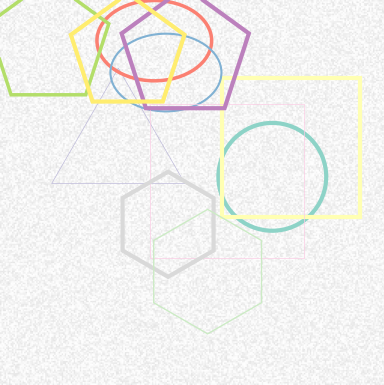[{"shape": "circle", "thickness": 3, "radius": 0.7, "center": [0.707, 0.541]}, {"shape": "square", "thickness": 3, "radius": 0.9, "center": [0.756, 0.617]}, {"shape": "triangle", "thickness": 0.5, "radius": 1.0, "center": [0.307, 0.623]}, {"shape": "oval", "thickness": 2.5, "radius": 0.74, "center": [0.401, 0.894]}, {"shape": "oval", "thickness": 1.5, "radius": 0.72, "center": [0.431, 0.812]}, {"shape": "pentagon", "thickness": 2.5, "radius": 0.83, "center": [0.126, 0.887]}, {"shape": "square", "thickness": 0.5, "radius": 1.0, "center": [0.589, 0.53]}, {"shape": "hexagon", "thickness": 3, "radius": 0.68, "center": [0.437, 0.417]}, {"shape": "pentagon", "thickness": 3, "radius": 0.87, "center": [0.481, 0.859]}, {"shape": "hexagon", "thickness": 1, "radius": 0.81, "center": [0.539, 0.295]}, {"shape": "pentagon", "thickness": 3, "radius": 0.78, "center": [0.332, 0.862]}]